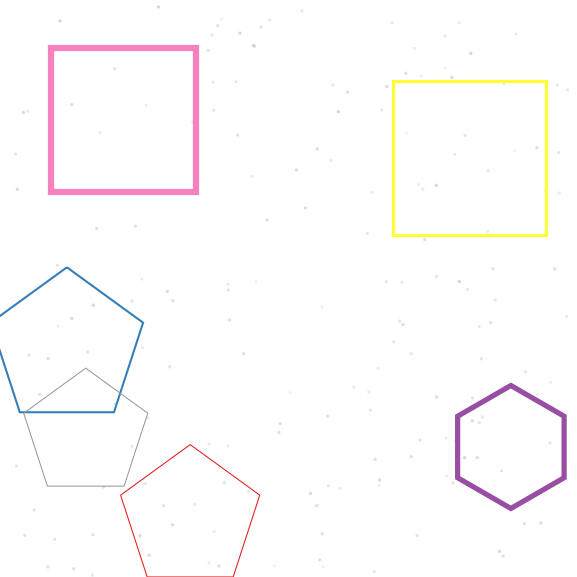[{"shape": "pentagon", "thickness": 0.5, "radius": 0.63, "center": [0.329, 0.103]}, {"shape": "pentagon", "thickness": 1, "radius": 0.69, "center": [0.116, 0.398]}, {"shape": "hexagon", "thickness": 2.5, "radius": 0.53, "center": [0.885, 0.225]}, {"shape": "square", "thickness": 1.5, "radius": 0.66, "center": [0.813, 0.725]}, {"shape": "square", "thickness": 3, "radius": 0.62, "center": [0.214, 0.792]}, {"shape": "pentagon", "thickness": 0.5, "radius": 0.56, "center": [0.148, 0.249]}]